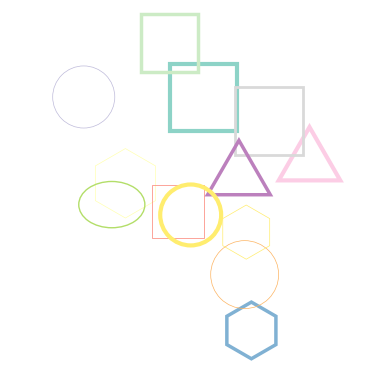[{"shape": "square", "thickness": 3, "radius": 0.44, "center": [0.53, 0.746]}, {"shape": "hexagon", "thickness": 0.5, "radius": 0.45, "center": [0.326, 0.524]}, {"shape": "circle", "thickness": 0.5, "radius": 0.4, "center": [0.217, 0.748]}, {"shape": "square", "thickness": 0.5, "radius": 0.34, "center": [0.462, 0.45]}, {"shape": "hexagon", "thickness": 2.5, "radius": 0.37, "center": [0.653, 0.142]}, {"shape": "circle", "thickness": 0.5, "radius": 0.44, "center": [0.636, 0.287]}, {"shape": "oval", "thickness": 1, "radius": 0.43, "center": [0.29, 0.469]}, {"shape": "triangle", "thickness": 3, "radius": 0.46, "center": [0.804, 0.578]}, {"shape": "square", "thickness": 2, "radius": 0.44, "center": [0.699, 0.685]}, {"shape": "triangle", "thickness": 2.5, "radius": 0.47, "center": [0.621, 0.541]}, {"shape": "square", "thickness": 2.5, "radius": 0.37, "center": [0.44, 0.889]}, {"shape": "circle", "thickness": 3, "radius": 0.4, "center": [0.495, 0.442]}, {"shape": "hexagon", "thickness": 0.5, "radius": 0.35, "center": [0.64, 0.397]}]